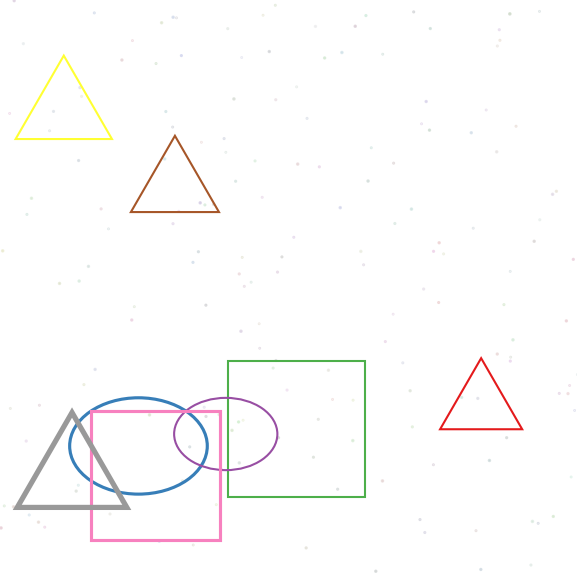[{"shape": "triangle", "thickness": 1, "radius": 0.41, "center": [0.833, 0.297]}, {"shape": "oval", "thickness": 1.5, "radius": 0.6, "center": [0.24, 0.227]}, {"shape": "square", "thickness": 1, "radius": 0.59, "center": [0.514, 0.256]}, {"shape": "oval", "thickness": 1, "radius": 0.45, "center": [0.391, 0.248]}, {"shape": "triangle", "thickness": 1, "radius": 0.48, "center": [0.11, 0.807]}, {"shape": "triangle", "thickness": 1, "radius": 0.44, "center": [0.303, 0.676]}, {"shape": "square", "thickness": 1.5, "radius": 0.56, "center": [0.27, 0.176]}, {"shape": "triangle", "thickness": 2.5, "radius": 0.55, "center": [0.125, 0.175]}]